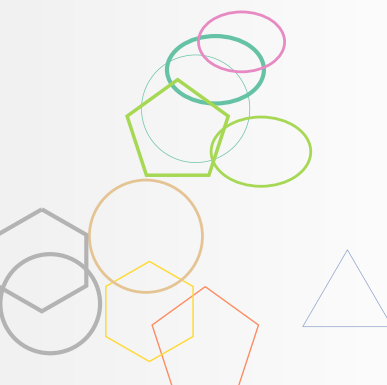[{"shape": "circle", "thickness": 0.5, "radius": 0.7, "center": [0.505, 0.718]}, {"shape": "oval", "thickness": 3, "radius": 0.63, "center": [0.556, 0.819]}, {"shape": "pentagon", "thickness": 1, "radius": 0.72, "center": [0.53, 0.111]}, {"shape": "triangle", "thickness": 0.5, "radius": 0.67, "center": [0.897, 0.218]}, {"shape": "oval", "thickness": 2, "radius": 0.56, "center": [0.623, 0.891]}, {"shape": "oval", "thickness": 2, "radius": 0.64, "center": [0.673, 0.606]}, {"shape": "pentagon", "thickness": 2.5, "radius": 0.69, "center": [0.459, 0.656]}, {"shape": "hexagon", "thickness": 1, "radius": 0.65, "center": [0.386, 0.191]}, {"shape": "circle", "thickness": 2, "radius": 0.73, "center": [0.377, 0.386]}, {"shape": "circle", "thickness": 3, "radius": 0.64, "center": [0.13, 0.211]}, {"shape": "hexagon", "thickness": 3, "radius": 0.66, "center": [0.108, 0.324]}]